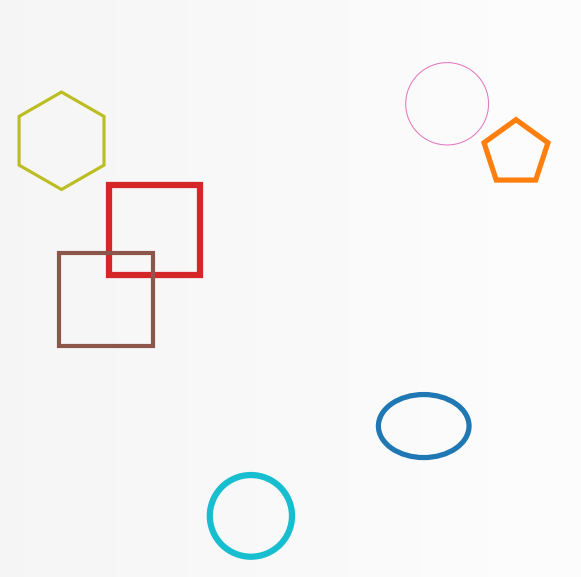[{"shape": "oval", "thickness": 2.5, "radius": 0.39, "center": [0.729, 0.261]}, {"shape": "pentagon", "thickness": 2.5, "radius": 0.29, "center": [0.888, 0.734]}, {"shape": "square", "thickness": 3, "radius": 0.39, "center": [0.266, 0.601]}, {"shape": "square", "thickness": 2, "radius": 0.4, "center": [0.183, 0.481]}, {"shape": "circle", "thickness": 0.5, "radius": 0.36, "center": [0.769, 0.819]}, {"shape": "hexagon", "thickness": 1.5, "radius": 0.42, "center": [0.106, 0.755]}, {"shape": "circle", "thickness": 3, "radius": 0.35, "center": [0.432, 0.106]}]